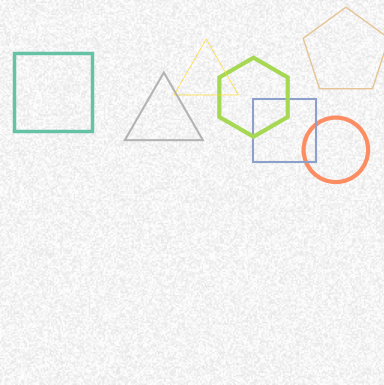[{"shape": "square", "thickness": 2.5, "radius": 0.51, "center": [0.137, 0.761]}, {"shape": "circle", "thickness": 3, "radius": 0.42, "center": [0.872, 0.611]}, {"shape": "square", "thickness": 1.5, "radius": 0.41, "center": [0.74, 0.66]}, {"shape": "hexagon", "thickness": 3, "radius": 0.51, "center": [0.659, 0.748]}, {"shape": "triangle", "thickness": 0.5, "radius": 0.48, "center": [0.536, 0.802]}, {"shape": "pentagon", "thickness": 1, "radius": 0.59, "center": [0.899, 0.864]}, {"shape": "triangle", "thickness": 1.5, "radius": 0.59, "center": [0.426, 0.695]}]